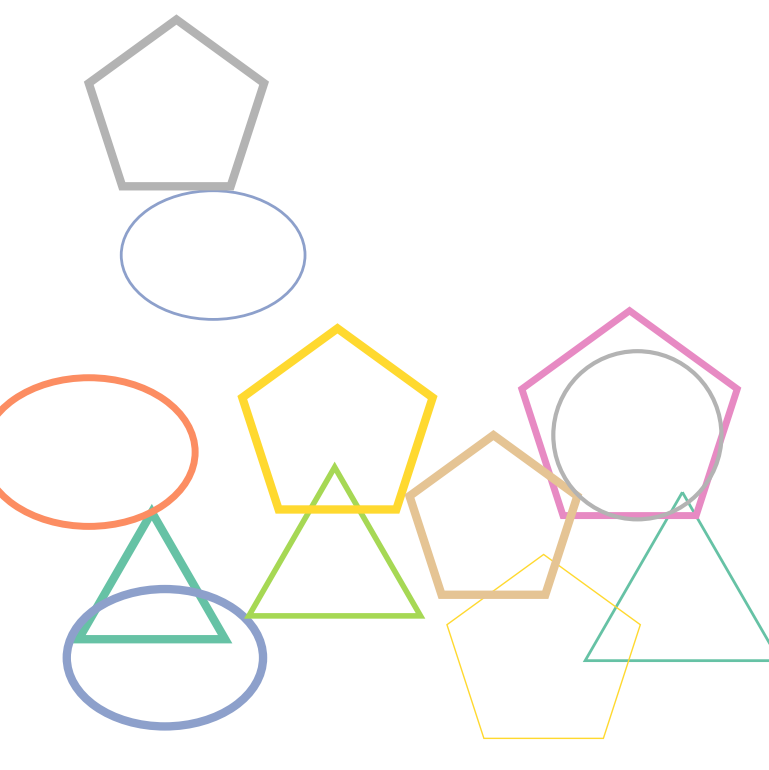[{"shape": "triangle", "thickness": 3, "radius": 0.55, "center": [0.197, 0.225]}, {"shape": "triangle", "thickness": 1, "radius": 0.73, "center": [0.886, 0.215]}, {"shape": "oval", "thickness": 2.5, "radius": 0.69, "center": [0.116, 0.413]}, {"shape": "oval", "thickness": 3, "radius": 0.64, "center": [0.214, 0.146]}, {"shape": "oval", "thickness": 1, "radius": 0.6, "center": [0.277, 0.669]}, {"shape": "pentagon", "thickness": 2.5, "radius": 0.74, "center": [0.818, 0.449]}, {"shape": "triangle", "thickness": 2, "radius": 0.64, "center": [0.435, 0.265]}, {"shape": "pentagon", "thickness": 3, "radius": 0.65, "center": [0.438, 0.444]}, {"shape": "pentagon", "thickness": 0.5, "radius": 0.66, "center": [0.706, 0.148]}, {"shape": "pentagon", "thickness": 3, "radius": 0.57, "center": [0.641, 0.32]}, {"shape": "pentagon", "thickness": 3, "radius": 0.6, "center": [0.229, 0.855]}, {"shape": "circle", "thickness": 1.5, "radius": 0.55, "center": [0.828, 0.435]}]